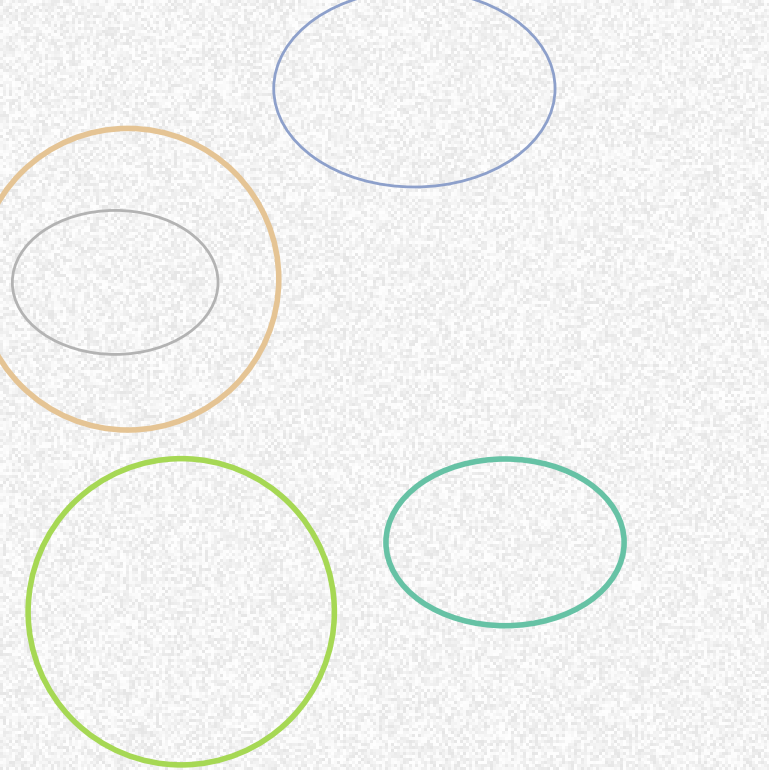[{"shape": "oval", "thickness": 2, "radius": 0.77, "center": [0.656, 0.296]}, {"shape": "oval", "thickness": 1, "radius": 0.91, "center": [0.538, 0.885]}, {"shape": "circle", "thickness": 2, "radius": 0.99, "center": [0.235, 0.205]}, {"shape": "circle", "thickness": 2, "radius": 0.98, "center": [0.166, 0.637]}, {"shape": "oval", "thickness": 1, "radius": 0.67, "center": [0.15, 0.633]}]